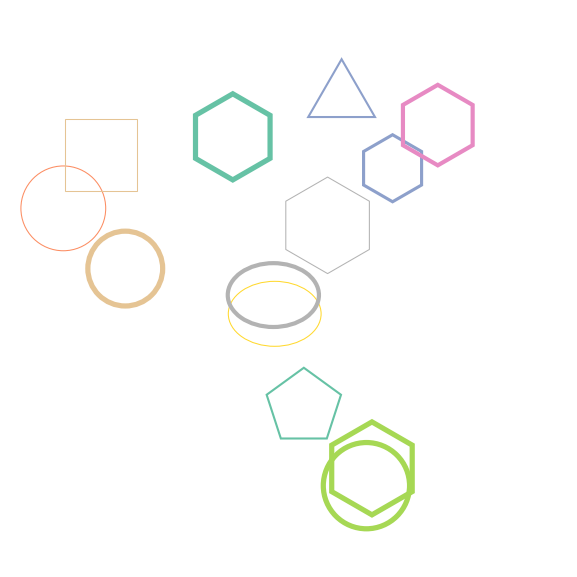[{"shape": "hexagon", "thickness": 2.5, "radius": 0.37, "center": [0.403, 0.762]}, {"shape": "pentagon", "thickness": 1, "radius": 0.34, "center": [0.526, 0.295]}, {"shape": "circle", "thickness": 0.5, "radius": 0.37, "center": [0.11, 0.638]}, {"shape": "hexagon", "thickness": 1.5, "radius": 0.29, "center": [0.68, 0.708]}, {"shape": "triangle", "thickness": 1, "radius": 0.33, "center": [0.592, 0.83]}, {"shape": "hexagon", "thickness": 2, "radius": 0.35, "center": [0.758, 0.783]}, {"shape": "circle", "thickness": 2.5, "radius": 0.37, "center": [0.635, 0.158]}, {"shape": "hexagon", "thickness": 2.5, "radius": 0.4, "center": [0.644, 0.188]}, {"shape": "oval", "thickness": 0.5, "radius": 0.4, "center": [0.476, 0.456]}, {"shape": "square", "thickness": 0.5, "radius": 0.31, "center": [0.175, 0.73]}, {"shape": "circle", "thickness": 2.5, "radius": 0.32, "center": [0.217, 0.534]}, {"shape": "oval", "thickness": 2, "radius": 0.39, "center": [0.473, 0.488]}, {"shape": "hexagon", "thickness": 0.5, "radius": 0.42, "center": [0.567, 0.609]}]